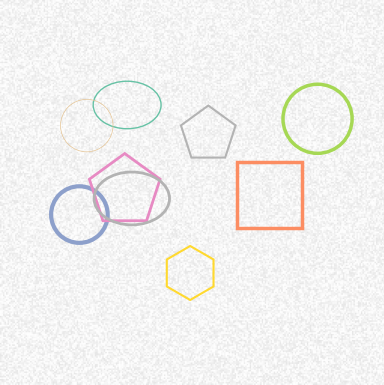[{"shape": "oval", "thickness": 1, "radius": 0.44, "center": [0.33, 0.727]}, {"shape": "square", "thickness": 2.5, "radius": 0.43, "center": [0.7, 0.494]}, {"shape": "circle", "thickness": 3, "radius": 0.37, "center": [0.206, 0.443]}, {"shape": "pentagon", "thickness": 2, "radius": 0.48, "center": [0.324, 0.505]}, {"shape": "circle", "thickness": 2.5, "radius": 0.45, "center": [0.825, 0.691]}, {"shape": "hexagon", "thickness": 1.5, "radius": 0.35, "center": [0.494, 0.291]}, {"shape": "circle", "thickness": 0.5, "radius": 0.34, "center": [0.225, 0.674]}, {"shape": "pentagon", "thickness": 1.5, "radius": 0.37, "center": [0.541, 0.651]}, {"shape": "oval", "thickness": 2, "radius": 0.49, "center": [0.342, 0.485]}]